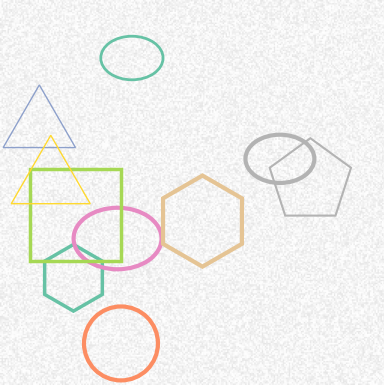[{"shape": "hexagon", "thickness": 2.5, "radius": 0.43, "center": [0.191, 0.278]}, {"shape": "oval", "thickness": 2, "radius": 0.4, "center": [0.343, 0.849]}, {"shape": "circle", "thickness": 3, "radius": 0.48, "center": [0.314, 0.108]}, {"shape": "triangle", "thickness": 1, "radius": 0.54, "center": [0.102, 0.671]}, {"shape": "oval", "thickness": 3, "radius": 0.57, "center": [0.305, 0.38]}, {"shape": "square", "thickness": 2.5, "radius": 0.59, "center": [0.196, 0.441]}, {"shape": "triangle", "thickness": 1, "radius": 0.59, "center": [0.132, 0.53]}, {"shape": "hexagon", "thickness": 3, "radius": 0.59, "center": [0.526, 0.426]}, {"shape": "oval", "thickness": 3, "radius": 0.45, "center": [0.727, 0.587]}, {"shape": "pentagon", "thickness": 1.5, "radius": 0.56, "center": [0.806, 0.53]}]